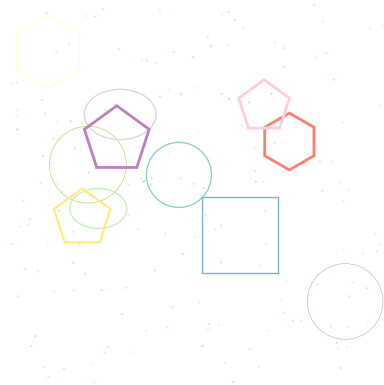[{"shape": "circle", "thickness": 1, "radius": 0.42, "center": [0.465, 0.546]}, {"shape": "hexagon", "thickness": 0.5, "radius": 0.47, "center": [0.124, 0.865]}, {"shape": "circle", "thickness": 0.5, "radius": 0.49, "center": [0.897, 0.217]}, {"shape": "hexagon", "thickness": 2, "radius": 0.37, "center": [0.751, 0.632]}, {"shape": "square", "thickness": 1, "radius": 0.49, "center": [0.623, 0.39]}, {"shape": "circle", "thickness": 0.5, "radius": 0.5, "center": [0.228, 0.572]}, {"shape": "pentagon", "thickness": 2, "radius": 0.35, "center": [0.686, 0.724]}, {"shape": "oval", "thickness": 1, "radius": 0.47, "center": [0.312, 0.703]}, {"shape": "pentagon", "thickness": 2, "radius": 0.44, "center": [0.303, 0.637]}, {"shape": "oval", "thickness": 1, "radius": 0.37, "center": [0.255, 0.459]}, {"shape": "pentagon", "thickness": 1.5, "radius": 0.39, "center": [0.213, 0.433]}]